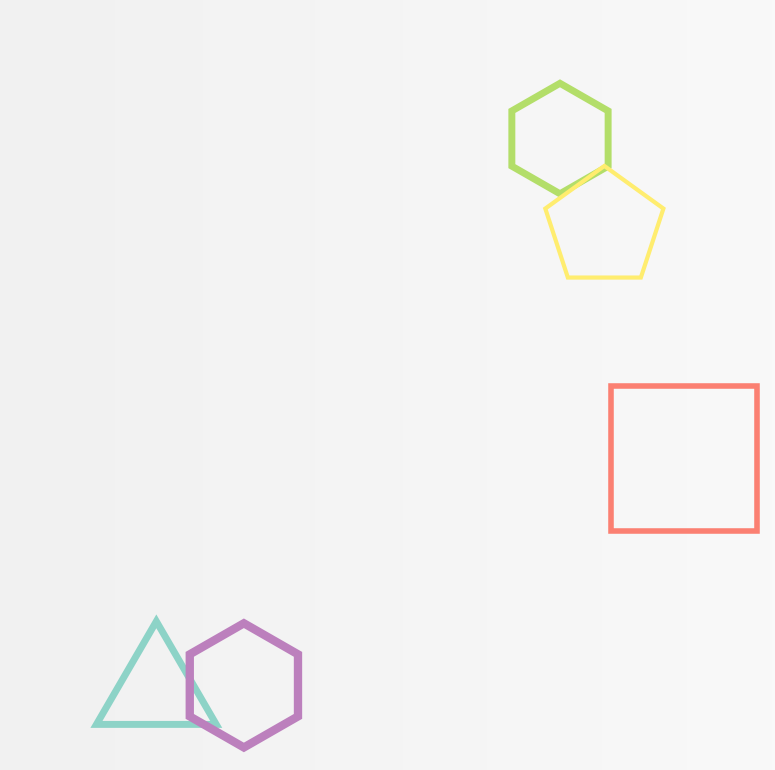[{"shape": "triangle", "thickness": 2.5, "radius": 0.45, "center": [0.202, 0.104]}, {"shape": "square", "thickness": 2, "radius": 0.47, "center": [0.883, 0.405]}, {"shape": "hexagon", "thickness": 2.5, "radius": 0.36, "center": [0.723, 0.82]}, {"shape": "hexagon", "thickness": 3, "radius": 0.4, "center": [0.315, 0.11]}, {"shape": "pentagon", "thickness": 1.5, "radius": 0.4, "center": [0.78, 0.704]}]